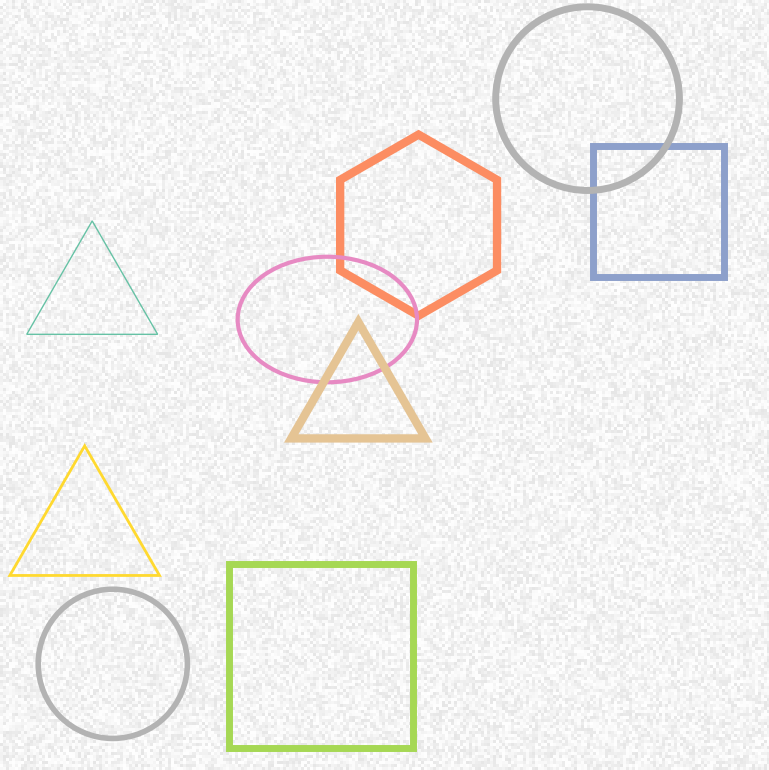[{"shape": "triangle", "thickness": 0.5, "radius": 0.49, "center": [0.12, 0.615]}, {"shape": "hexagon", "thickness": 3, "radius": 0.59, "center": [0.544, 0.708]}, {"shape": "square", "thickness": 2.5, "radius": 0.43, "center": [0.855, 0.725]}, {"shape": "oval", "thickness": 1.5, "radius": 0.58, "center": [0.425, 0.585]}, {"shape": "square", "thickness": 2.5, "radius": 0.6, "center": [0.417, 0.148]}, {"shape": "triangle", "thickness": 1, "radius": 0.56, "center": [0.11, 0.309]}, {"shape": "triangle", "thickness": 3, "radius": 0.5, "center": [0.465, 0.481]}, {"shape": "circle", "thickness": 2, "radius": 0.48, "center": [0.146, 0.138]}, {"shape": "circle", "thickness": 2.5, "radius": 0.6, "center": [0.763, 0.872]}]